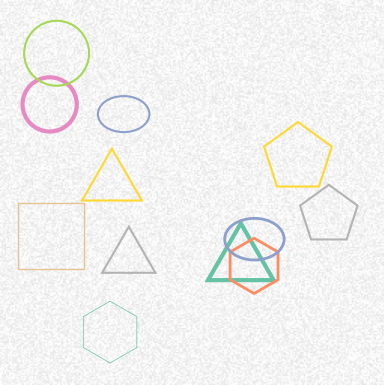[{"shape": "triangle", "thickness": 3, "radius": 0.49, "center": [0.626, 0.322]}, {"shape": "hexagon", "thickness": 0.5, "radius": 0.4, "center": [0.286, 0.137]}, {"shape": "hexagon", "thickness": 2, "radius": 0.36, "center": [0.66, 0.31]}, {"shape": "oval", "thickness": 1.5, "radius": 0.33, "center": [0.321, 0.704]}, {"shape": "oval", "thickness": 2, "radius": 0.39, "center": [0.661, 0.379]}, {"shape": "circle", "thickness": 3, "radius": 0.35, "center": [0.129, 0.729]}, {"shape": "circle", "thickness": 1.5, "radius": 0.42, "center": [0.147, 0.862]}, {"shape": "pentagon", "thickness": 1.5, "radius": 0.46, "center": [0.774, 0.59]}, {"shape": "triangle", "thickness": 1.5, "radius": 0.45, "center": [0.291, 0.524]}, {"shape": "square", "thickness": 1, "radius": 0.43, "center": [0.132, 0.388]}, {"shape": "triangle", "thickness": 1.5, "radius": 0.4, "center": [0.335, 0.331]}, {"shape": "pentagon", "thickness": 1.5, "radius": 0.39, "center": [0.854, 0.442]}]